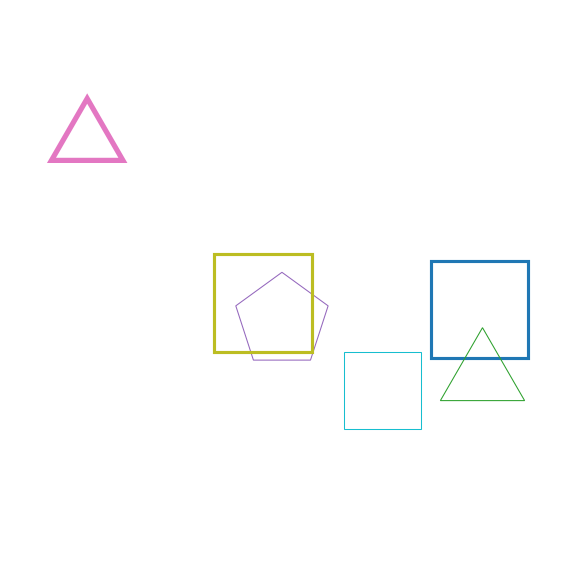[{"shape": "square", "thickness": 1.5, "radius": 0.42, "center": [0.831, 0.463]}, {"shape": "triangle", "thickness": 0.5, "radius": 0.42, "center": [0.835, 0.348]}, {"shape": "pentagon", "thickness": 0.5, "radius": 0.42, "center": [0.488, 0.444]}, {"shape": "triangle", "thickness": 2.5, "radius": 0.36, "center": [0.151, 0.757]}, {"shape": "square", "thickness": 1.5, "radius": 0.42, "center": [0.456, 0.475]}, {"shape": "square", "thickness": 0.5, "radius": 0.33, "center": [0.662, 0.323]}]